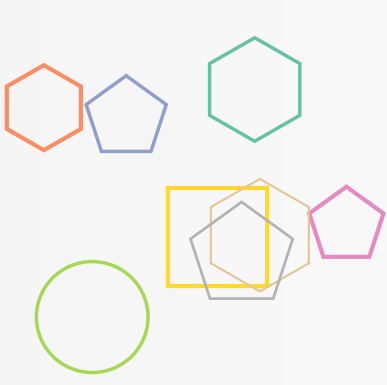[{"shape": "hexagon", "thickness": 2.5, "radius": 0.67, "center": [0.657, 0.768]}, {"shape": "hexagon", "thickness": 3, "radius": 0.55, "center": [0.113, 0.72]}, {"shape": "pentagon", "thickness": 2.5, "radius": 0.54, "center": [0.326, 0.695]}, {"shape": "pentagon", "thickness": 3, "radius": 0.5, "center": [0.894, 0.414]}, {"shape": "circle", "thickness": 2.5, "radius": 0.72, "center": [0.238, 0.177]}, {"shape": "square", "thickness": 3, "radius": 0.64, "center": [0.562, 0.384]}, {"shape": "hexagon", "thickness": 1.5, "radius": 0.73, "center": [0.671, 0.389]}, {"shape": "pentagon", "thickness": 2, "radius": 0.69, "center": [0.624, 0.337]}]